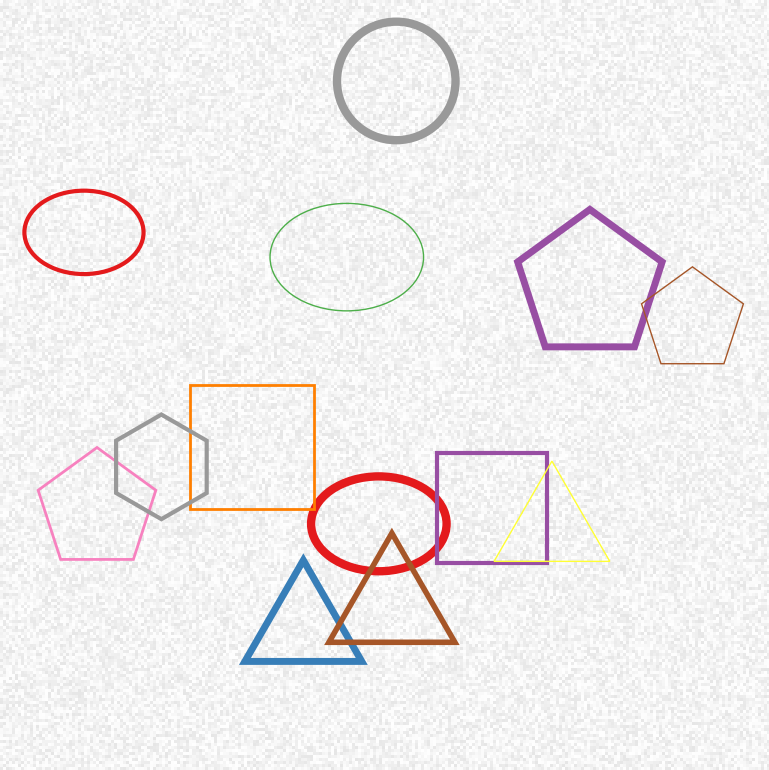[{"shape": "oval", "thickness": 3, "radius": 0.44, "center": [0.492, 0.32]}, {"shape": "oval", "thickness": 1.5, "radius": 0.39, "center": [0.109, 0.698]}, {"shape": "triangle", "thickness": 2.5, "radius": 0.44, "center": [0.394, 0.185]}, {"shape": "oval", "thickness": 0.5, "radius": 0.5, "center": [0.45, 0.666]}, {"shape": "square", "thickness": 1.5, "radius": 0.36, "center": [0.639, 0.34]}, {"shape": "pentagon", "thickness": 2.5, "radius": 0.49, "center": [0.766, 0.629]}, {"shape": "square", "thickness": 1, "radius": 0.4, "center": [0.327, 0.42]}, {"shape": "triangle", "thickness": 0.5, "radius": 0.43, "center": [0.717, 0.314]}, {"shape": "triangle", "thickness": 2, "radius": 0.47, "center": [0.509, 0.213]}, {"shape": "pentagon", "thickness": 0.5, "radius": 0.35, "center": [0.899, 0.584]}, {"shape": "pentagon", "thickness": 1, "radius": 0.4, "center": [0.126, 0.338]}, {"shape": "hexagon", "thickness": 1.5, "radius": 0.34, "center": [0.21, 0.394]}, {"shape": "circle", "thickness": 3, "radius": 0.38, "center": [0.515, 0.895]}]